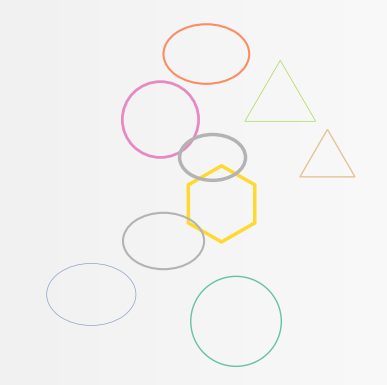[{"shape": "circle", "thickness": 1, "radius": 0.58, "center": [0.609, 0.165]}, {"shape": "oval", "thickness": 1.5, "radius": 0.55, "center": [0.533, 0.86]}, {"shape": "oval", "thickness": 0.5, "radius": 0.58, "center": [0.236, 0.235]}, {"shape": "circle", "thickness": 2, "radius": 0.49, "center": [0.414, 0.689]}, {"shape": "triangle", "thickness": 0.5, "radius": 0.53, "center": [0.723, 0.738]}, {"shape": "hexagon", "thickness": 2.5, "radius": 0.49, "center": [0.572, 0.47]}, {"shape": "triangle", "thickness": 1, "radius": 0.41, "center": [0.845, 0.582]}, {"shape": "oval", "thickness": 1.5, "radius": 0.52, "center": [0.422, 0.374]}, {"shape": "oval", "thickness": 2.5, "radius": 0.43, "center": [0.549, 0.591]}]